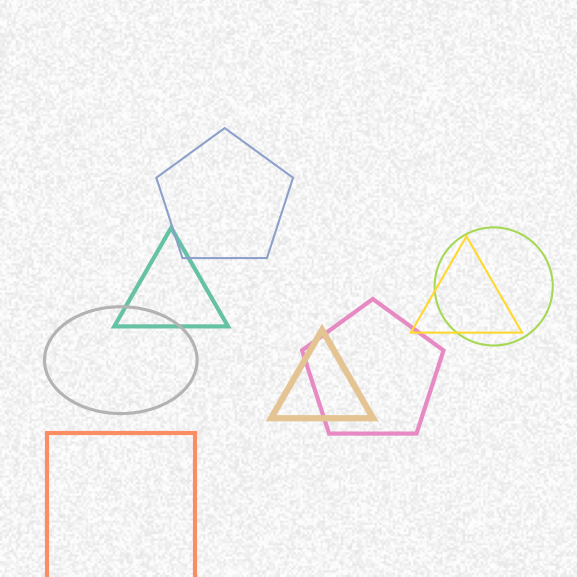[{"shape": "triangle", "thickness": 2, "radius": 0.57, "center": [0.296, 0.491]}, {"shape": "square", "thickness": 2, "radius": 0.64, "center": [0.209, 0.121]}, {"shape": "pentagon", "thickness": 1, "radius": 0.62, "center": [0.389, 0.653]}, {"shape": "pentagon", "thickness": 2, "radius": 0.64, "center": [0.646, 0.353]}, {"shape": "circle", "thickness": 1, "radius": 0.51, "center": [0.855, 0.503]}, {"shape": "triangle", "thickness": 1, "radius": 0.56, "center": [0.808, 0.479]}, {"shape": "triangle", "thickness": 3, "radius": 0.51, "center": [0.558, 0.326]}, {"shape": "oval", "thickness": 1.5, "radius": 0.66, "center": [0.209, 0.375]}]